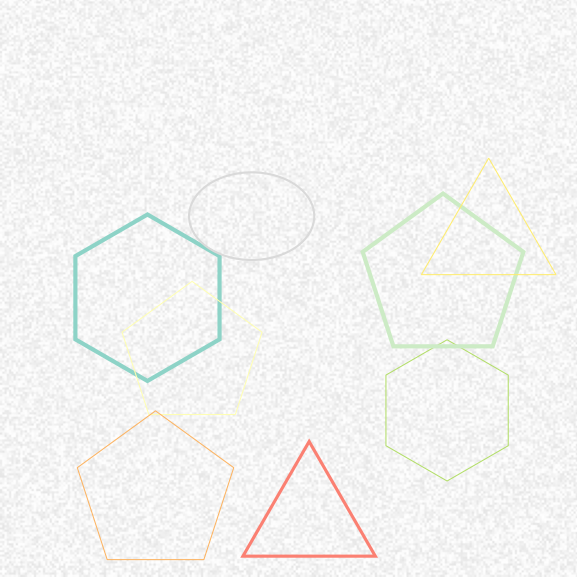[{"shape": "hexagon", "thickness": 2, "radius": 0.72, "center": [0.255, 0.484]}, {"shape": "pentagon", "thickness": 0.5, "radius": 0.64, "center": [0.333, 0.384]}, {"shape": "triangle", "thickness": 1.5, "radius": 0.66, "center": [0.535, 0.102]}, {"shape": "pentagon", "thickness": 0.5, "radius": 0.71, "center": [0.269, 0.145]}, {"shape": "hexagon", "thickness": 0.5, "radius": 0.61, "center": [0.774, 0.288]}, {"shape": "oval", "thickness": 1, "radius": 0.54, "center": [0.436, 0.625]}, {"shape": "pentagon", "thickness": 2, "radius": 0.73, "center": [0.767, 0.518]}, {"shape": "triangle", "thickness": 0.5, "radius": 0.67, "center": [0.846, 0.591]}]